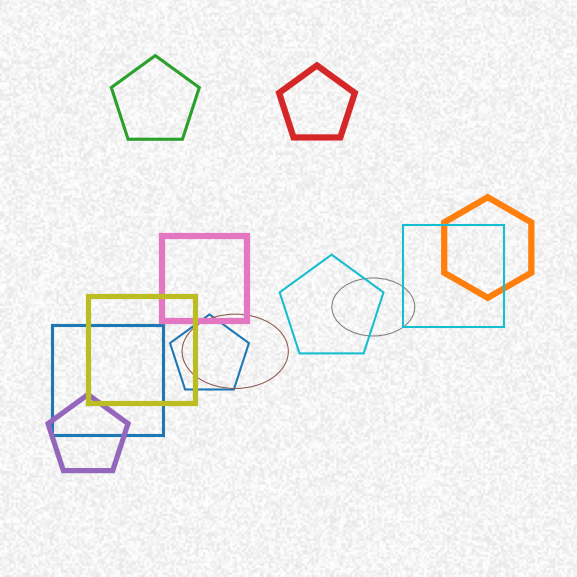[{"shape": "square", "thickness": 1.5, "radius": 0.48, "center": [0.186, 0.341]}, {"shape": "pentagon", "thickness": 1, "radius": 0.36, "center": [0.363, 0.383]}, {"shape": "hexagon", "thickness": 3, "radius": 0.44, "center": [0.845, 0.571]}, {"shape": "pentagon", "thickness": 1.5, "radius": 0.4, "center": [0.269, 0.823]}, {"shape": "pentagon", "thickness": 3, "radius": 0.34, "center": [0.549, 0.817]}, {"shape": "pentagon", "thickness": 2.5, "radius": 0.36, "center": [0.152, 0.243]}, {"shape": "oval", "thickness": 0.5, "radius": 0.46, "center": [0.407, 0.391]}, {"shape": "square", "thickness": 3, "radius": 0.37, "center": [0.355, 0.517]}, {"shape": "oval", "thickness": 0.5, "radius": 0.36, "center": [0.646, 0.468]}, {"shape": "square", "thickness": 2.5, "radius": 0.46, "center": [0.245, 0.394]}, {"shape": "pentagon", "thickness": 1, "radius": 0.47, "center": [0.574, 0.464]}, {"shape": "square", "thickness": 1, "radius": 0.44, "center": [0.785, 0.521]}]